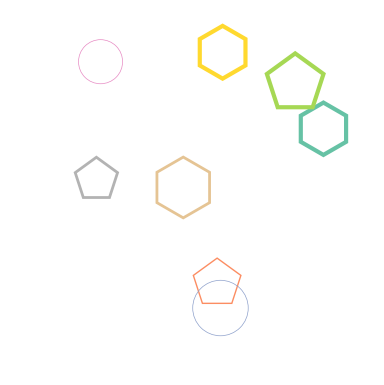[{"shape": "hexagon", "thickness": 3, "radius": 0.34, "center": [0.84, 0.666]}, {"shape": "pentagon", "thickness": 1, "radius": 0.32, "center": [0.564, 0.265]}, {"shape": "circle", "thickness": 0.5, "radius": 0.36, "center": [0.573, 0.2]}, {"shape": "circle", "thickness": 0.5, "radius": 0.29, "center": [0.261, 0.84]}, {"shape": "pentagon", "thickness": 3, "radius": 0.39, "center": [0.767, 0.784]}, {"shape": "hexagon", "thickness": 3, "radius": 0.34, "center": [0.578, 0.864]}, {"shape": "hexagon", "thickness": 2, "radius": 0.39, "center": [0.476, 0.513]}, {"shape": "pentagon", "thickness": 2, "radius": 0.29, "center": [0.25, 0.534]}]